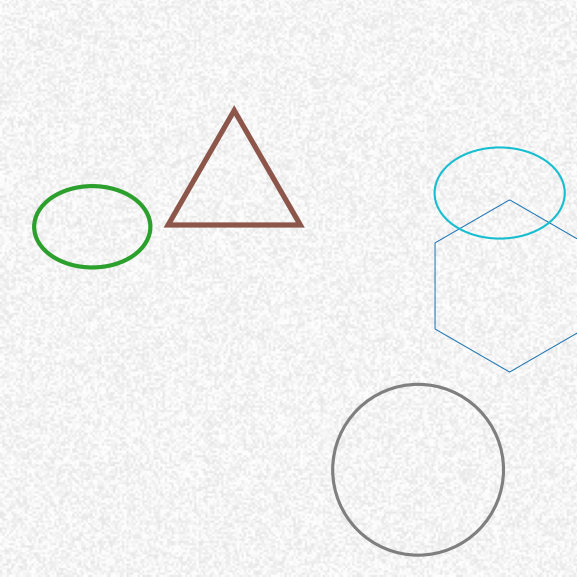[{"shape": "hexagon", "thickness": 0.5, "radius": 0.75, "center": [0.882, 0.504]}, {"shape": "oval", "thickness": 2, "radius": 0.5, "center": [0.16, 0.606]}, {"shape": "triangle", "thickness": 2.5, "radius": 0.66, "center": [0.406, 0.676]}, {"shape": "circle", "thickness": 1.5, "radius": 0.74, "center": [0.724, 0.186]}, {"shape": "oval", "thickness": 1, "radius": 0.56, "center": [0.865, 0.665]}]